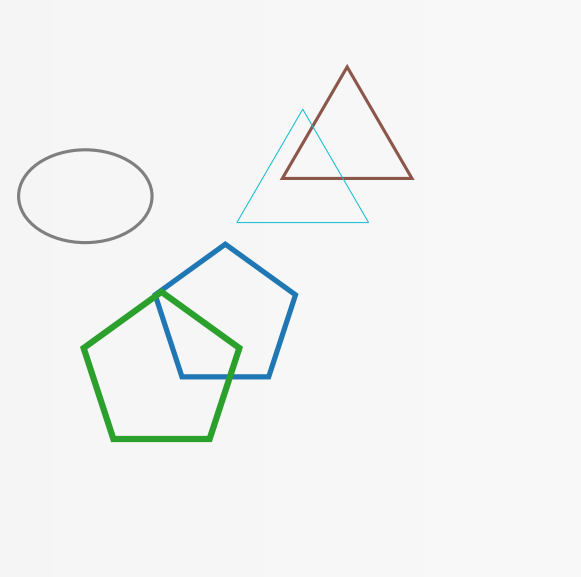[{"shape": "pentagon", "thickness": 2.5, "radius": 0.63, "center": [0.388, 0.449]}, {"shape": "pentagon", "thickness": 3, "radius": 0.7, "center": [0.278, 0.353]}, {"shape": "triangle", "thickness": 1.5, "radius": 0.64, "center": [0.597, 0.755]}, {"shape": "oval", "thickness": 1.5, "radius": 0.57, "center": [0.147, 0.659]}, {"shape": "triangle", "thickness": 0.5, "radius": 0.65, "center": [0.521, 0.679]}]